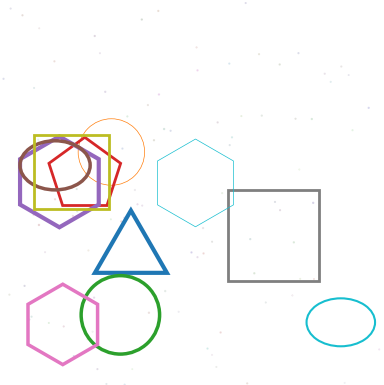[{"shape": "triangle", "thickness": 3, "radius": 0.54, "center": [0.34, 0.345]}, {"shape": "circle", "thickness": 0.5, "radius": 0.43, "center": [0.289, 0.605]}, {"shape": "circle", "thickness": 2.5, "radius": 0.51, "center": [0.313, 0.182]}, {"shape": "pentagon", "thickness": 2, "radius": 0.49, "center": [0.22, 0.545]}, {"shape": "hexagon", "thickness": 3, "radius": 0.59, "center": [0.154, 0.528]}, {"shape": "oval", "thickness": 2.5, "radius": 0.46, "center": [0.143, 0.571]}, {"shape": "hexagon", "thickness": 2.5, "radius": 0.52, "center": [0.163, 0.157]}, {"shape": "square", "thickness": 2, "radius": 0.59, "center": [0.71, 0.389]}, {"shape": "square", "thickness": 2, "radius": 0.48, "center": [0.185, 0.554]}, {"shape": "hexagon", "thickness": 0.5, "radius": 0.57, "center": [0.508, 0.525]}, {"shape": "oval", "thickness": 1.5, "radius": 0.44, "center": [0.885, 0.163]}]